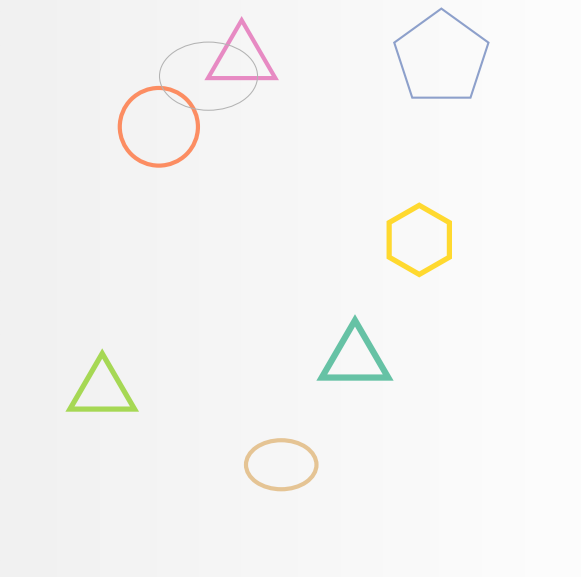[{"shape": "triangle", "thickness": 3, "radius": 0.33, "center": [0.611, 0.378]}, {"shape": "circle", "thickness": 2, "radius": 0.34, "center": [0.273, 0.78]}, {"shape": "pentagon", "thickness": 1, "radius": 0.43, "center": [0.759, 0.899]}, {"shape": "triangle", "thickness": 2, "radius": 0.33, "center": [0.416, 0.897]}, {"shape": "triangle", "thickness": 2.5, "radius": 0.32, "center": [0.176, 0.323]}, {"shape": "hexagon", "thickness": 2.5, "radius": 0.3, "center": [0.721, 0.584]}, {"shape": "oval", "thickness": 2, "radius": 0.3, "center": [0.484, 0.194]}, {"shape": "oval", "thickness": 0.5, "radius": 0.42, "center": [0.359, 0.867]}]